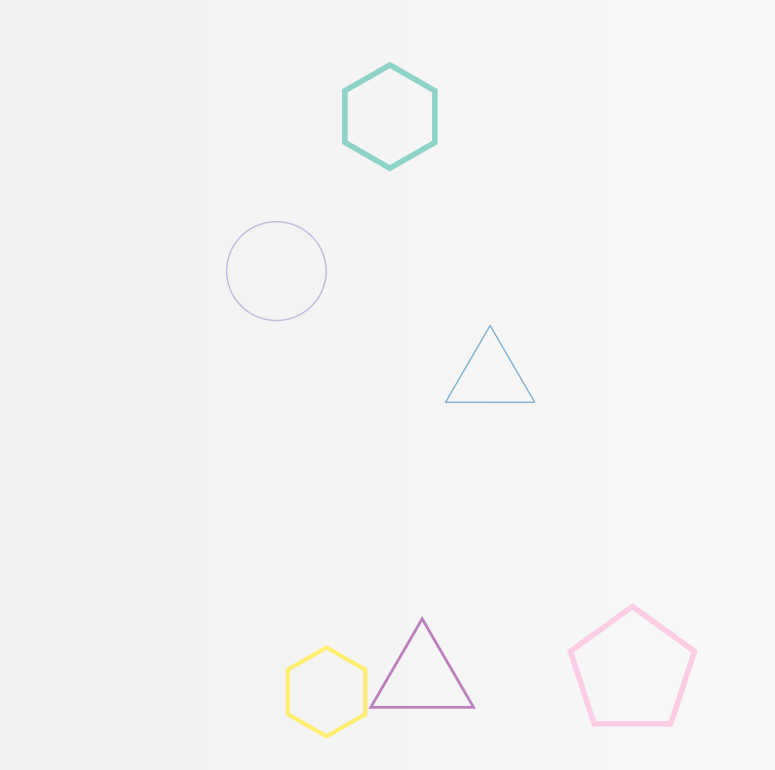[{"shape": "hexagon", "thickness": 2, "radius": 0.34, "center": [0.503, 0.849]}, {"shape": "circle", "thickness": 0.5, "radius": 0.32, "center": [0.357, 0.648]}, {"shape": "triangle", "thickness": 0.5, "radius": 0.33, "center": [0.632, 0.511]}, {"shape": "pentagon", "thickness": 2, "radius": 0.42, "center": [0.816, 0.128]}, {"shape": "triangle", "thickness": 1, "radius": 0.38, "center": [0.545, 0.12]}, {"shape": "hexagon", "thickness": 1.5, "radius": 0.29, "center": [0.421, 0.101]}]